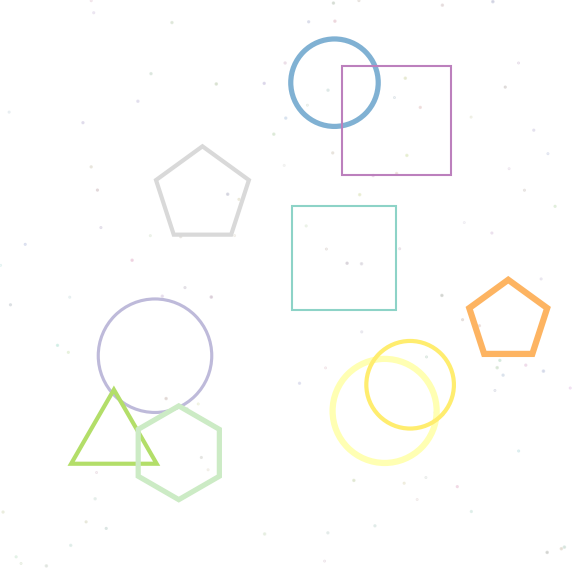[{"shape": "square", "thickness": 1, "radius": 0.45, "center": [0.595, 0.553]}, {"shape": "circle", "thickness": 3, "radius": 0.45, "center": [0.666, 0.288]}, {"shape": "circle", "thickness": 1.5, "radius": 0.49, "center": [0.268, 0.383]}, {"shape": "circle", "thickness": 2.5, "radius": 0.38, "center": [0.579, 0.856]}, {"shape": "pentagon", "thickness": 3, "radius": 0.35, "center": [0.88, 0.444]}, {"shape": "triangle", "thickness": 2, "radius": 0.43, "center": [0.197, 0.239]}, {"shape": "pentagon", "thickness": 2, "radius": 0.42, "center": [0.351, 0.661]}, {"shape": "square", "thickness": 1, "radius": 0.47, "center": [0.687, 0.791]}, {"shape": "hexagon", "thickness": 2.5, "radius": 0.41, "center": [0.31, 0.215]}, {"shape": "circle", "thickness": 2, "radius": 0.38, "center": [0.71, 0.333]}]